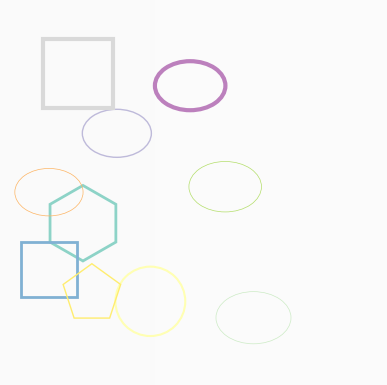[{"shape": "hexagon", "thickness": 2, "radius": 0.49, "center": [0.214, 0.42]}, {"shape": "circle", "thickness": 1.5, "radius": 0.45, "center": [0.388, 0.217]}, {"shape": "oval", "thickness": 1, "radius": 0.45, "center": [0.302, 0.654]}, {"shape": "square", "thickness": 2, "radius": 0.36, "center": [0.127, 0.301]}, {"shape": "oval", "thickness": 0.5, "radius": 0.44, "center": [0.126, 0.501]}, {"shape": "oval", "thickness": 0.5, "radius": 0.47, "center": [0.581, 0.515]}, {"shape": "square", "thickness": 3, "radius": 0.45, "center": [0.202, 0.809]}, {"shape": "oval", "thickness": 3, "radius": 0.45, "center": [0.491, 0.777]}, {"shape": "oval", "thickness": 0.5, "radius": 0.48, "center": [0.654, 0.175]}, {"shape": "pentagon", "thickness": 1, "radius": 0.39, "center": [0.237, 0.237]}]